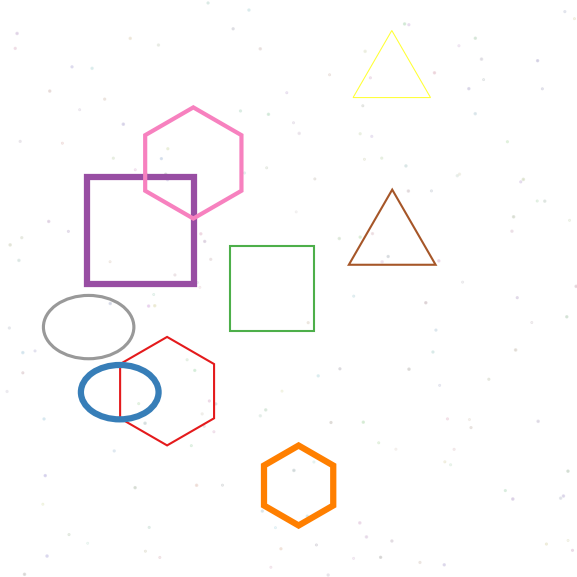[{"shape": "hexagon", "thickness": 1, "radius": 0.47, "center": [0.289, 0.322]}, {"shape": "oval", "thickness": 3, "radius": 0.34, "center": [0.207, 0.32]}, {"shape": "square", "thickness": 1, "radius": 0.36, "center": [0.472, 0.5]}, {"shape": "square", "thickness": 3, "radius": 0.46, "center": [0.244, 0.599]}, {"shape": "hexagon", "thickness": 3, "radius": 0.35, "center": [0.517, 0.158]}, {"shape": "triangle", "thickness": 0.5, "radius": 0.39, "center": [0.678, 0.869]}, {"shape": "triangle", "thickness": 1, "radius": 0.43, "center": [0.679, 0.584]}, {"shape": "hexagon", "thickness": 2, "radius": 0.48, "center": [0.335, 0.717]}, {"shape": "oval", "thickness": 1.5, "radius": 0.39, "center": [0.154, 0.433]}]